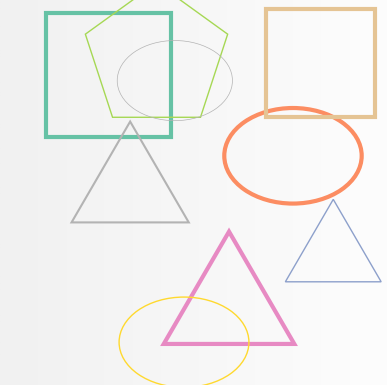[{"shape": "square", "thickness": 3, "radius": 0.81, "center": [0.279, 0.806]}, {"shape": "oval", "thickness": 3, "radius": 0.89, "center": [0.756, 0.595]}, {"shape": "triangle", "thickness": 1, "radius": 0.71, "center": [0.86, 0.339]}, {"shape": "triangle", "thickness": 3, "radius": 0.97, "center": [0.591, 0.204]}, {"shape": "pentagon", "thickness": 1, "radius": 0.97, "center": [0.404, 0.852]}, {"shape": "oval", "thickness": 1, "radius": 0.84, "center": [0.475, 0.111]}, {"shape": "square", "thickness": 3, "radius": 0.7, "center": [0.828, 0.837]}, {"shape": "oval", "thickness": 0.5, "radius": 0.74, "center": [0.451, 0.791]}, {"shape": "triangle", "thickness": 1.5, "radius": 0.87, "center": [0.336, 0.51]}]